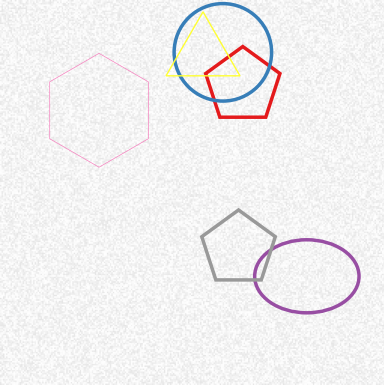[{"shape": "pentagon", "thickness": 2.5, "radius": 0.51, "center": [0.631, 0.778]}, {"shape": "circle", "thickness": 2.5, "radius": 0.63, "center": [0.579, 0.864]}, {"shape": "oval", "thickness": 2.5, "radius": 0.68, "center": [0.797, 0.282]}, {"shape": "triangle", "thickness": 1, "radius": 0.55, "center": [0.527, 0.858]}, {"shape": "hexagon", "thickness": 0.5, "radius": 0.74, "center": [0.257, 0.714]}, {"shape": "pentagon", "thickness": 2.5, "radius": 0.5, "center": [0.62, 0.354]}]